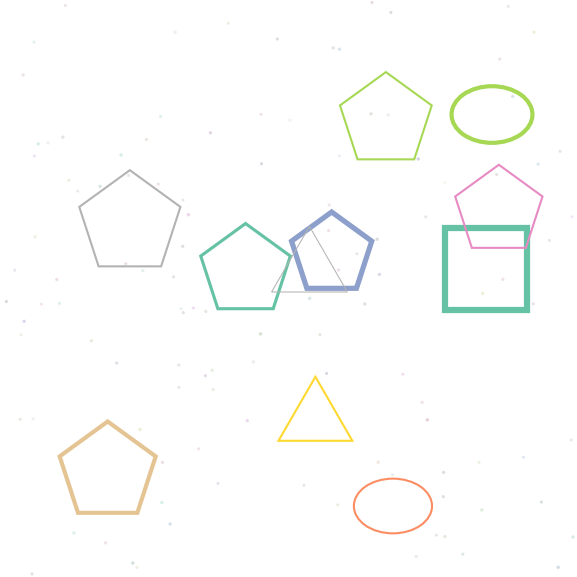[{"shape": "square", "thickness": 3, "radius": 0.36, "center": [0.841, 0.534]}, {"shape": "pentagon", "thickness": 1.5, "radius": 0.41, "center": [0.425, 0.531]}, {"shape": "oval", "thickness": 1, "radius": 0.34, "center": [0.68, 0.123]}, {"shape": "pentagon", "thickness": 2.5, "radius": 0.37, "center": [0.574, 0.559]}, {"shape": "pentagon", "thickness": 1, "radius": 0.4, "center": [0.864, 0.634]}, {"shape": "pentagon", "thickness": 1, "radius": 0.42, "center": [0.668, 0.791]}, {"shape": "oval", "thickness": 2, "radius": 0.35, "center": [0.852, 0.801]}, {"shape": "triangle", "thickness": 1, "radius": 0.37, "center": [0.546, 0.273]}, {"shape": "pentagon", "thickness": 2, "radius": 0.44, "center": [0.186, 0.182]}, {"shape": "triangle", "thickness": 0.5, "radius": 0.38, "center": [0.536, 0.531]}, {"shape": "pentagon", "thickness": 1, "radius": 0.46, "center": [0.225, 0.612]}]